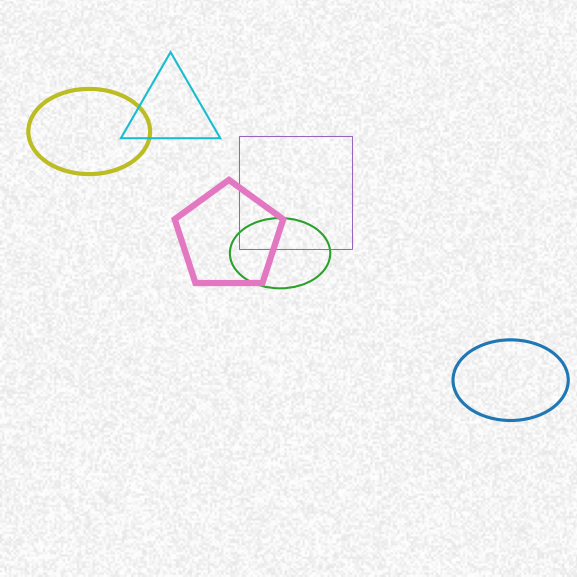[{"shape": "oval", "thickness": 1.5, "radius": 0.5, "center": [0.884, 0.341]}, {"shape": "oval", "thickness": 1, "radius": 0.43, "center": [0.485, 0.561]}, {"shape": "square", "thickness": 0.5, "radius": 0.49, "center": [0.512, 0.666]}, {"shape": "pentagon", "thickness": 3, "radius": 0.49, "center": [0.396, 0.589]}, {"shape": "oval", "thickness": 2, "radius": 0.53, "center": [0.154, 0.771]}, {"shape": "triangle", "thickness": 1, "radius": 0.5, "center": [0.295, 0.809]}]